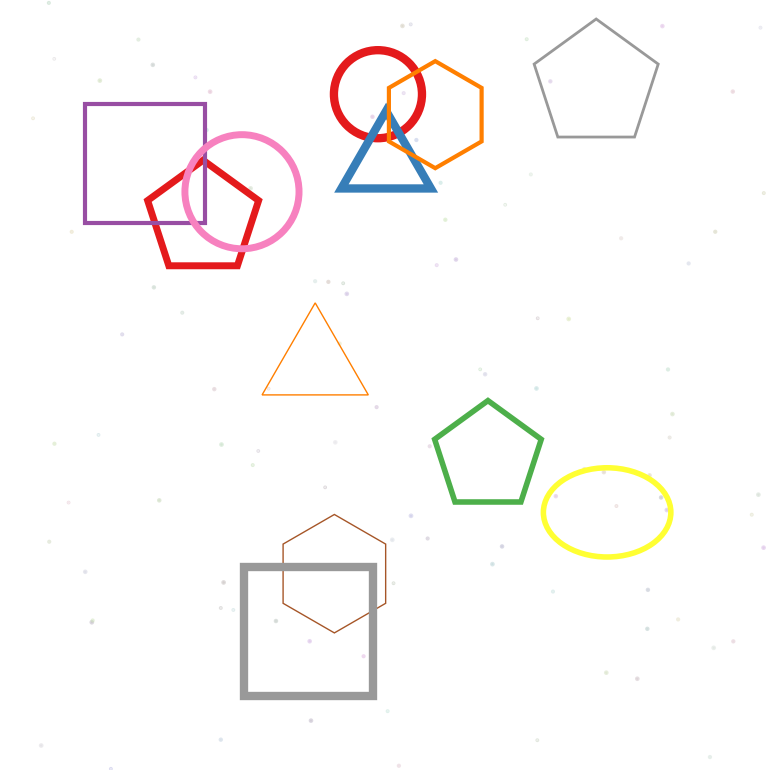[{"shape": "circle", "thickness": 3, "radius": 0.29, "center": [0.491, 0.878]}, {"shape": "pentagon", "thickness": 2.5, "radius": 0.38, "center": [0.264, 0.716]}, {"shape": "triangle", "thickness": 3, "radius": 0.34, "center": [0.501, 0.789]}, {"shape": "pentagon", "thickness": 2, "radius": 0.36, "center": [0.634, 0.407]}, {"shape": "square", "thickness": 1.5, "radius": 0.39, "center": [0.188, 0.788]}, {"shape": "hexagon", "thickness": 1.5, "radius": 0.35, "center": [0.565, 0.851]}, {"shape": "triangle", "thickness": 0.5, "radius": 0.4, "center": [0.409, 0.527]}, {"shape": "oval", "thickness": 2, "radius": 0.41, "center": [0.788, 0.335]}, {"shape": "hexagon", "thickness": 0.5, "radius": 0.38, "center": [0.434, 0.255]}, {"shape": "circle", "thickness": 2.5, "radius": 0.37, "center": [0.314, 0.751]}, {"shape": "pentagon", "thickness": 1, "radius": 0.42, "center": [0.774, 0.891]}, {"shape": "square", "thickness": 3, "radius": 0.42, "center": [0.401, 0.18]}]